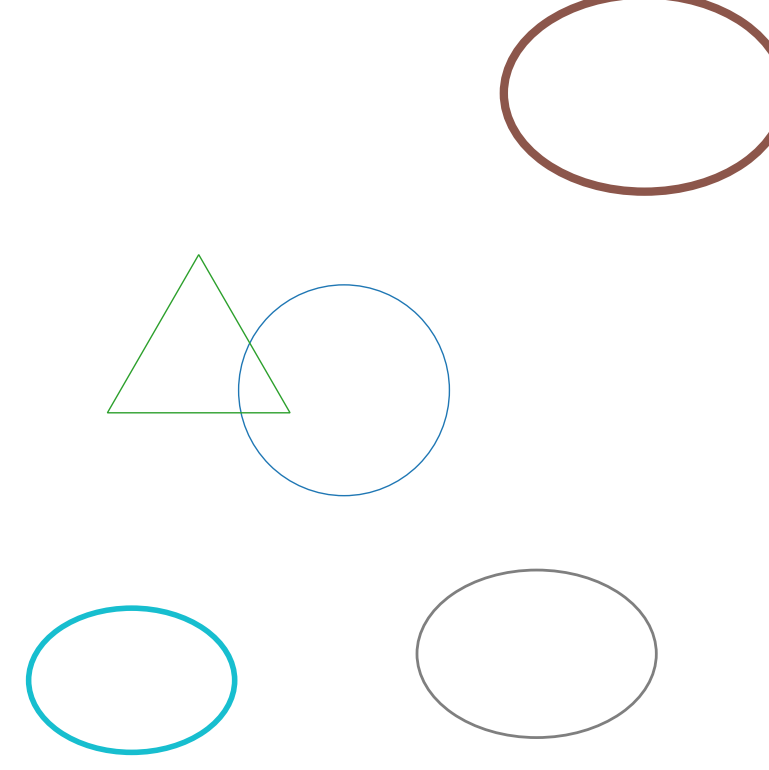[{"shape": "circle", "thickness": 0.5, "radius": 0.68, "center": [0.447, 0.493]}, {"shape": "triangle", "thickness": 0.5, "radius": 0.68, "center": [0.258, 0.532]}, {"shape": "oval", "thickness": 3, "radius": 0.91, "center": [0.837, 0.879]}, {"shape": "oval", "thickness": 1, "radius": 0.78, "center": [0.697, 0.151]}, {"shape": "oval", "thickness": 2, "radius": 0.67, "center": [0.171, 0.117]}]